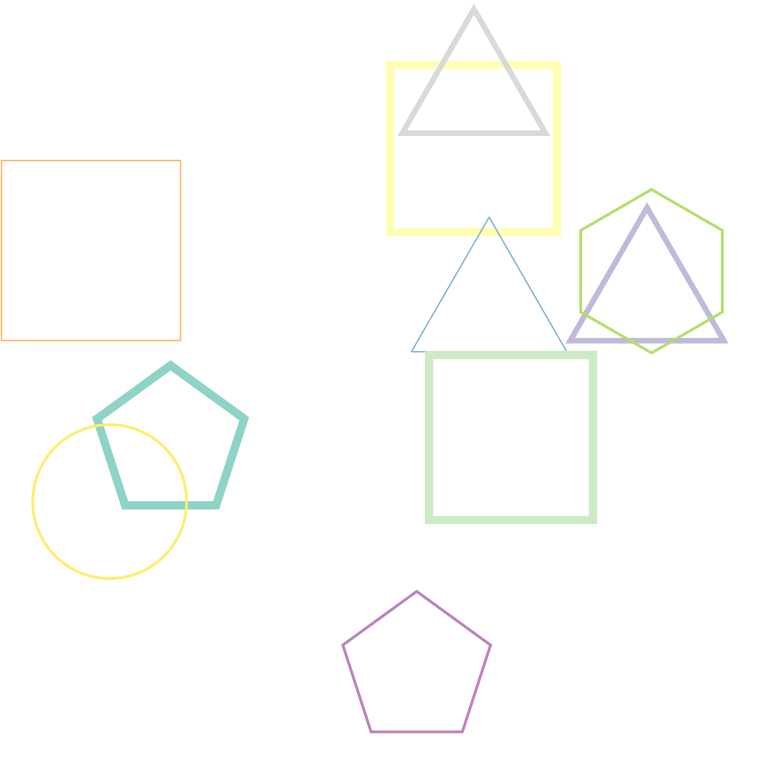[{"shape": "pentagon", "thickness": 3, "radius": 0.5, "center": [0.222, 0.425]}, {"shape": "square", "thickness": 3, "radius": 0.54, "center": [0.615, 0.807]}, {"shape": "triangle", "thickness": 2, "radius": 0.58, "center": [0.84, 0.615]}, {"shape": "triangle", "thickness": 0.5, "radius": 0.58, "center": [0.635, 0.601]}, {"shape": "square", "thickness": 0.5, "radius": 0.58, "center": [0.118, 0.675]}, {"shape": "hexagon", "thickness": 1, "radius": 0.53, "center": [0.846, 0.648]}, {"shape": "triangle", "thickness": 2, "radius": 0.54, "center": [0.615, 0.881]}, {"shape": "pentagon", "thickness": 1, "radius": 0.5, "center": [0.541, 0.131]}, {"shape": "square", "thickness": 3, "radius": 0.53, "center": [0.664, 0.432]}, {"shape": "circle", "thickness": 1, "radius": 0.5, "center": [0.142, 0.349]}]